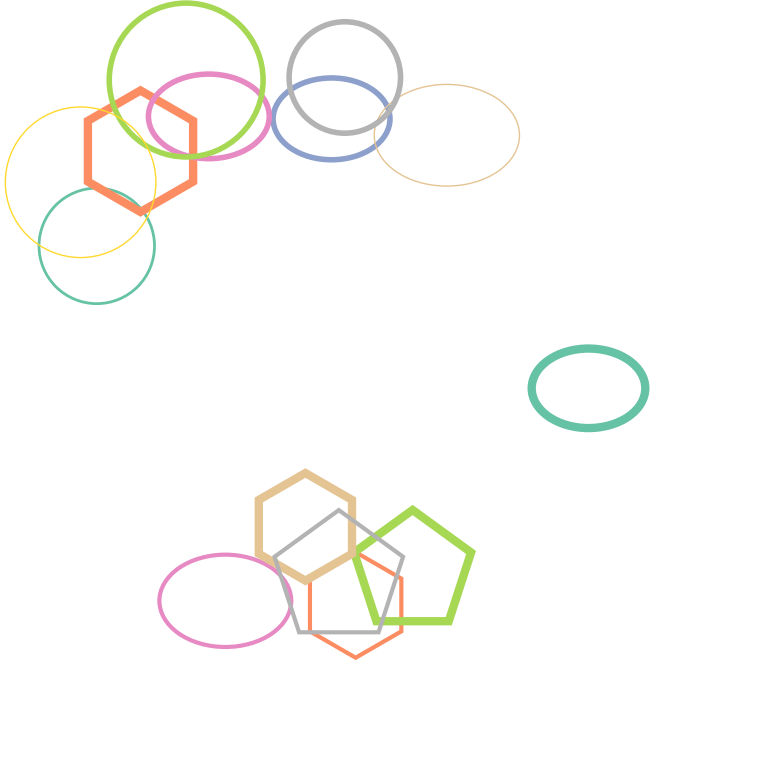[{"shape": "circle", "thickness": 1, "radius": 0.38, "center": [0.126, 0.681]}, {"shape": "oval", "thickness": 3, "radius": 0.37, "center": [0.764, 0.496]}, {"shape": "hexagon", "thickness": 1.5, "radius": 0.34, "center": [0.462, 0.214]}, {"shape": "hexagon", "thickness": 3, "radius": 0.39, "center": [0.182, 0.804]}, {"shape": "oval", "thickness": 2, "radius": 0.38, "center": [0.431, 0.846]}, {"shape": "oval", "thickness": 2, "radius": 0.39, "center": [0.271, 0.849]}, {"shape": "oval", "thickness": 1.5, "radius": 0.43, "center": [0.293, 0.22]}, {"shape": "circle", "thickness": 2, "radius": 0.5, "center": [0.242, 0.896]}, {"shape": "pentagon", "thickness": 3, "radius": 0.4, "center": [0.536, 0.258]}, {"shape": "circle", "thickness": 0.5, "radius": 0.49, "center": [0.105, 0.763]}, {"shape": "oval", "thickness": 0.5, "radius": 0.47, "center": [0.58, 0.824]}, {"shape": "hexagon", "thickness": 3, "radius": 0.35, "center": [0.397, 0.316]}, {"shape": "circle", "thickness": 2, "radius": 0.36, "center": [0.448, 0.899]}, {"shape": "pentagon", "thickness": 1.5, "radius": 0.44, "center": [0.44, 0.25]}]